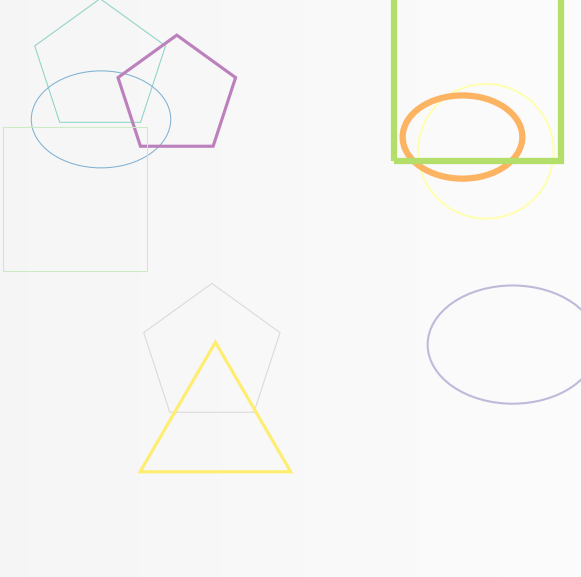[{"shape": "pentagon", "thickness": 0.5, "radius": 0.59, "center": [0.172, 0.883]}, {"shape": "circle", "thickness": 1, "radius": 0.58, "center": [0.836, 0.737]}, {"shape": "oval", "thickness": 1, "radius": 0.73, "center": [0.882, 0.402]}, {"shape": "oval", "thickness": 0.5, "radius": 0.6, "center": [0.174, 0.792]}, {"shape": "oval", "thickness": 3, "radius": 0.51, "center": [0.796, 0.762]}, {"shape": "square", "thickness": 3, "radius": 0.72, "center": [0.822, 0.865]}, {"shape": "pentagon", "thickness": 0.5, "radius": 0.62, "center": [0.365, 0.385]}, {"shape": "pentagon", "thickness": 1.5, "radius": 0.53, "center": [0.304, 0.832]}, {"shape": "square", "thickness": 0.5, "radius": 0.62, "center": [0.129, 0.654]}, {"shape": "triangle", "thickness": 1.5, "radius": 0.75, "center": [0.371, 0.257]}]